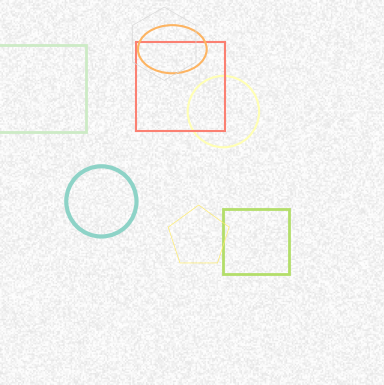[{"shape": "circle", "thickness": 3, "radius": 0.46, "center": [0.263, 0.477]}, {"shape": "circle", "thickness": 1.5, "radius": 0.46, "center": [0.58, 0.71]}, {"shape": "square", "thickness": 1.5, "radius": 0.58, "center": [0.47, 0.776]}, {"shape": "oval", "thickness": 1.5, "radius": 0.45, "center": [0.448, 0.872]}, {"shape": "square", "thickness": 2, "radius": 0.42, "center": [0.665, 0.372]}, {"shape": "hexagon", "thickness": 0.5, "radius": 0.48, "center": [0.427, 0.886]}, {"shape": "square", "thickness": 2, "radius": 0.57, "center": [0.111, 0.77]}, {"shape": "pentagon", "thickness": 0.5, "radius": 0.42, "center": [0.516, 0.384]}]